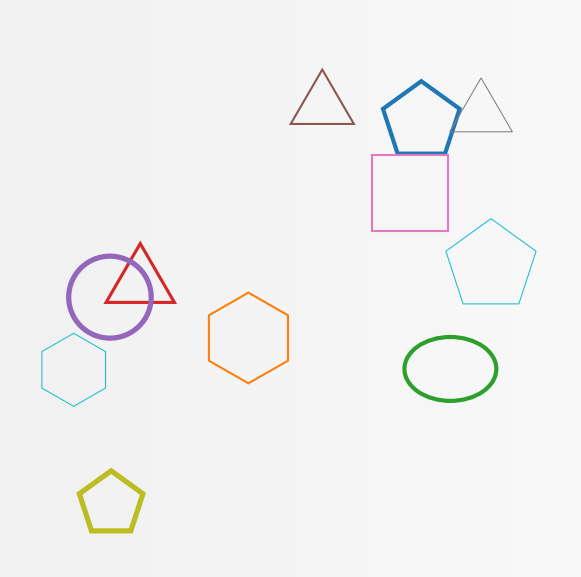[{"shape": "pentagon", "thickness": 2, "radius": 0.35, "center": [0.725, 0.789]}, {"shape": "hexagon", "thickness": 1, "radius": 0.39, "center": [0.427, 0.414]}, {"shape": "oval", "thickness": 2, "radius": 0.4, "center": [0.775, 0.36]}, {"shape": "triangle", "thickness": 1.5, "radius": 0.34, "center": [0.241, 0.509]}, {"shape": "circle", "thickness": 2.5, "radius": 0.35, "center": [0.189, 0.485]}, {"shape": "triangle", "thickness": 1, "radius": 0.31, "center": [0.554, 0.816]}, {"shape": "square", "thickness": 1, "radius": 0.33, "center": [0.705, 0.665]}, {"shape": "triangle", "thickness": 0.5, "radius": 0.31, "center": [0.828, 0.802]}, {"shape": "pentagon", "thickness": 2.5, "radius": 0.29, "center": [0.191, 0.126]}, {"shape": "pentagon", "thickness": 0.5, "radius": 0.41, "center": [0.845, 0.539]}, {"shape": "hexagon", "thickness": 0.5, "radius": 0.32, "center": [0.127, 0.359]}]